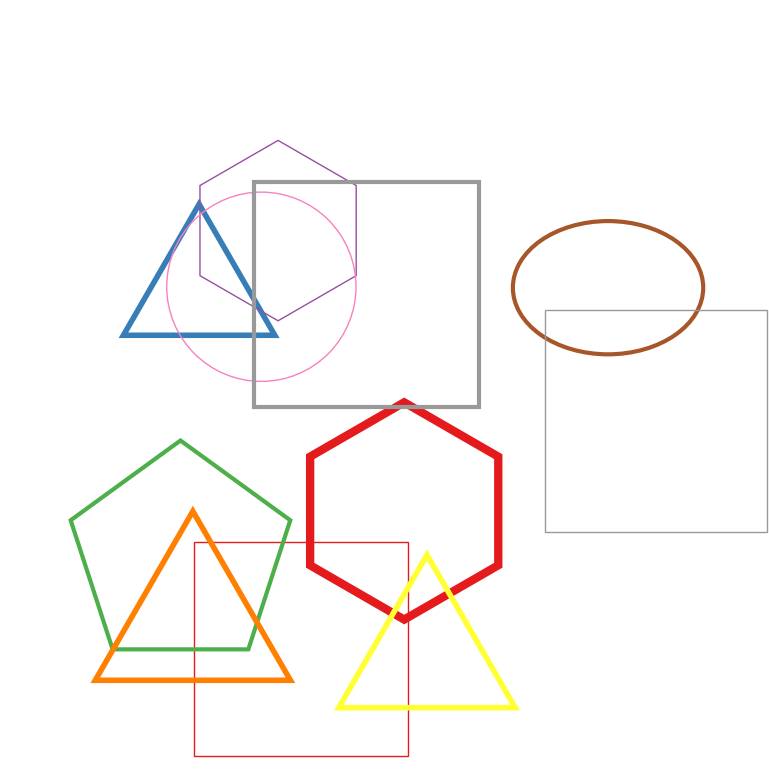[{"shape": "square", "thickness": 0.5, "radius": 0.69, "center": [0.391, 0.157]}, {"shape": "hexagon", "thickness": 3, "radius": 0.71, "center": [0.525, 0.336]}, {"shape": "triangle", "thickness": 2, "radius": 0.57, "center": [0.259, 0.621]}, {"shape": "pentagon", "thickness": 1.5, "radius": 0.75, "center": [0.234, 0.278]}, {"shape": "hexagon", "thickness": 0.5, "radius": 0.59, "center": [0.361, 0.701]}, {"shape": "triangle", "thickness": 2, "radius": 0.73, "center": [0.25, 0.19]}, {"shape": "triangle", "thickness": 2, "radius": 0.66, "center": [0.554, 0.147]}, {"shape": "oval", "thickness": 1.5, "radius": 0.62, "center": [0.79, 0.626]}, {"shape": "circle", "thickness": 0.5, "radius": 0.61, "center": [0.339, 0.628]}, {"shape": "square", "thickness": 0.5, "radius": 0.72, "center": [0.852, 0.453]}, {"shape": "square", "thickness": 1.5, "radius": 0.73, "center": [0.476, 0.618]}]